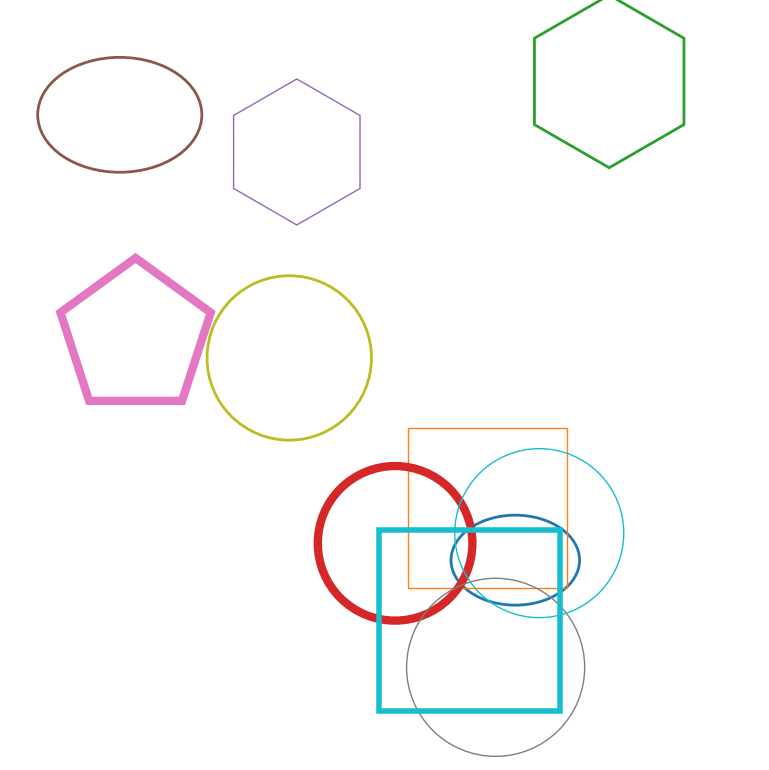[{"shape": "oval", "thickness": 1, "radius": 0.42, "center": [0.669, 0.273]}, {"shape": "square", "thickness": 0.5, "radius": 0.52, "center": [0.633, 0.34]}, {"shape": "hexagon", "thickness": 1, "radius": 0.56, "center": [0.791, 0.894]}, {"shape": "circle", "thickness": 3, "radius": 0.5, "center": [0.513, 0.294]}, {"shape": "hexagon", "thickness": 0.5, "radius": 0.47, "center": [0.385, 0.803]}, {"shape": "oval", "thickness": 1, "radius": 0.53, "center": [0.156, 0.851]}, {"shape": "pentagon", "thickness": 3, "radius": 0.51, "center": [0.176, 0.562]}, {"shape": "circle", "thickness": 0.5, "radius": 0.58, "center": [0.644, 0.133]}, {"shape": "circle", "thickness": 1, "radius": 0.53, "center": [0.376, 0.535]}, {"shape": "circle", "thickness": 0.5, "radius": 0.55, "center": [0.7, 0.308]}, {"shape": "square", "thickness": 2, "radius": 0.59, "center": [0.61, 0.194]}]